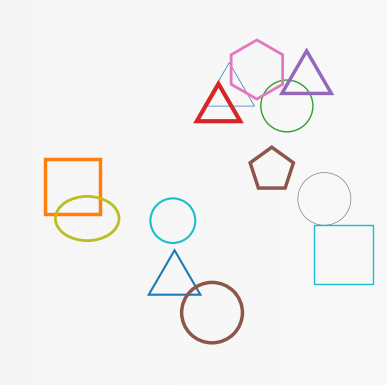[{"shape": "triangle", "thickness": 0.5, "radius": 0.38, "center": [0.592, 0.762]}, {"shape": "triangle", "thickness": 1.5, "radius": 0.38, "center": [0.45, 0.273]}, {"shape": "square", "thickness": 2.5, "radius": 0.36, "center": [0.187, 0.517]}, {"shape": "circle", "thickness": 1, "radius": 0.34, "center": [0.74, 0.725]}, {"shape": "triangle", "thickness": 3, "radius": 0.32, "center": [0.564, 0.718]}, {"shape": "triangle", "thickness": 2.5, "radius": 0.37, "center": [0.791, 0.794]}, {"shape": "pentagon", "thickness": 2.5, "radius": 0.29, "center": [0.701, 0.559]}, {"shape": "circle", "thickness": 2.5, "radius": 0.39, "center": [0.547, 0.188]}, {"shape": "hexagon", "thickness": 2, "radius": 0.38, "center": [0.663, 0.819]}, {"shape": "circle", "thickness": 0.5, "radius": 0.34, "center": [0.837, 0.483]}, {"shape": "oval", "thickness": 2, "radius": 0.41, "center": [0.225, 0.432]}, {"shape": "square", "thickness": 1, "radius": 0.38, "center": [0.886, 0.339]}, {"shape": "circle", "thickness": 1.5, "radius": 0.29, "center": [0.446, 0.427]}]